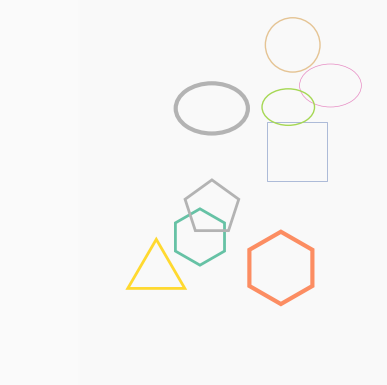[{"shape": "hexagon", "thickness": 2, "radius": 0.37, "center": [0.516, 0.384]}, {"shape": "hexagon", "thickness": 3, "radius": 0.47, "center": [0.725, 0.304]}, {"shape": "square", "thickness": 0.5, "radius": 0.38, "center": [0.766, 0.607]}, {"shape": "oval", "thickness": 0.5, "radius": 0.4, "center": [0.853, 0.778]}, {"shape": "oval", "thickness": 1, "radius": 0.34, "center": [0.744, 0.722]}, {"shape": "triangle", "thickness": 2, "radius": 0.42, "center": [0.403, 0.293]}, {"shape": "circle", "thickness": 1, "radius": 0.35, "center": [0.755, 0.883]}, {"shape": "oval", "thickness": 3, "radius": 0.47, "center": [0.547, 0.718]}, {"shape": "pentagon", "thickness": 2, "radius": 0.36, "center": [0.547, 0.46]}]